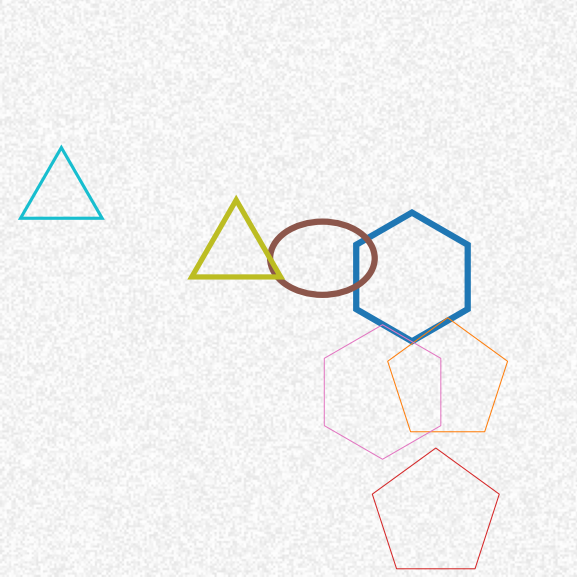[{"shape": "hexagon", "thickness": 3, "radius": 0.56, "center": [0.713, 0.52]}, {"shape": "pentagon", "thickness": 0.5, "radius": 0.55, "center": [0.775, 0.34]}, {"shape": "pentagon", "thickness": 0.5, "radius": 0.58, "center": [0.755, 0.108]}, {"shape": "oval", "thickness": 3, "radius": 0.45, "center": [0.558, 0.552]}, {"shape": "hexagon", "thickness": 0.5, "radius": 0.58, "center": [0.662, 0.32]}, {"shape": "triangle", "thickness": 2.5, "radius": 0.44, "center": [0.409, 0.564]}, {"shape": "triangle", "thickness": 1.5, "radius": 0.41, "center": [0.106, 0.662]}]